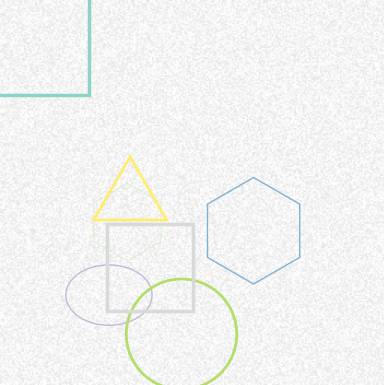[{"shape": "square", "thickness": 2.5, "radius": 0.63, "center": [0.105, 0.878]}, {"shape": "oval", "thickness": 1, "radius": 0.56, "center": [0.283, 0.234]}, {"shape": "hexagon", "thickness": 1, "radius": 0.69, "center": [0.659, 0.401]}, {"shape": "circle", "thickness": 2, "radius": 0.72, "center": [0.471, 0.132]}, {"shape": "square", "thickness": 2.5, "radius": 0.56, "center": [0.39, 0.306]}, {"shape": "hexagon", "thickness": 0.5, "radius": 0.5, "center": [0.331, 0.423]}, {"shape": "triangle", "thickness": 2, "radius": 0.55, "center": [0.338, 0.483]}]